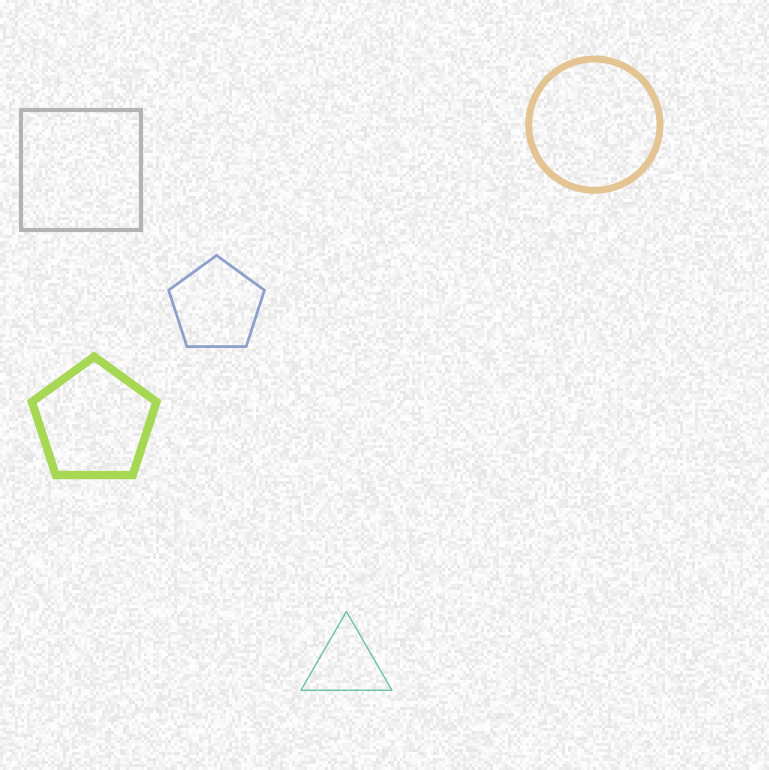[{"shape": "triangle", "thickness": 0.5, "radius": 0.34, "center": [0.45, 0.138]}, {"shape": "pentagon", "thickness": 1, "radius": 0.33, "center": [0.281, 0.603]}, {"shape": "pentagon", "thickness": 3, "radius": 0.43, "center": [0.122, 0.452]}, {"shape": "circle", "thickness": 2.5, "radius": 0.43, "center": [0.772, 0.838]}, {"shape": "square", "thickness": 1.5, "radius": 0.39, "center": [0.105, 0.78]}]